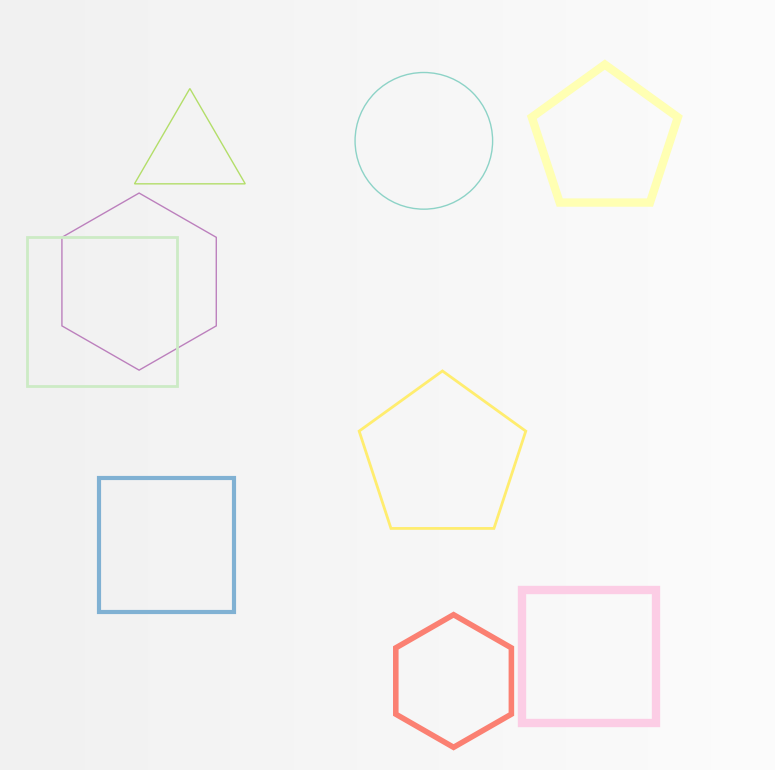[{"shape": "circle", "thickness": 0.5, "radius": 0.44, "center": [0.547, 0.817]}, {"shape": "pentagon", "thickness": 3, "radius": 0.5, "center": [0.78, 0.817]}, {"shape": "hexagon", "thickness": 2, "radius": 0.43, "center": [0.585, 0.116]}, {"shape": "square", "thickness": 1.5, "radius": 0.43, "center": [0.214, 0.292]}, {"shape": "triangle", "thickness": 0.5, "radius": 0.41, "center": [0.245, 0.803]}, {"shape": "square", "thickness": 3, "radius": 0.43, "center": [0.76, 0.147]}, {"shape": "hexagon", "thickness": 0.5, "radius": 0.57, "center": [0.179, 0.634]}, {"shape": "square", "thickness": 1, "radius": 0.49, "center": [0.131, 0.595]}, {"shape": "pentagon", "thickness": 1, "radius": 0.57, "center": [0.571, 0.405]}]